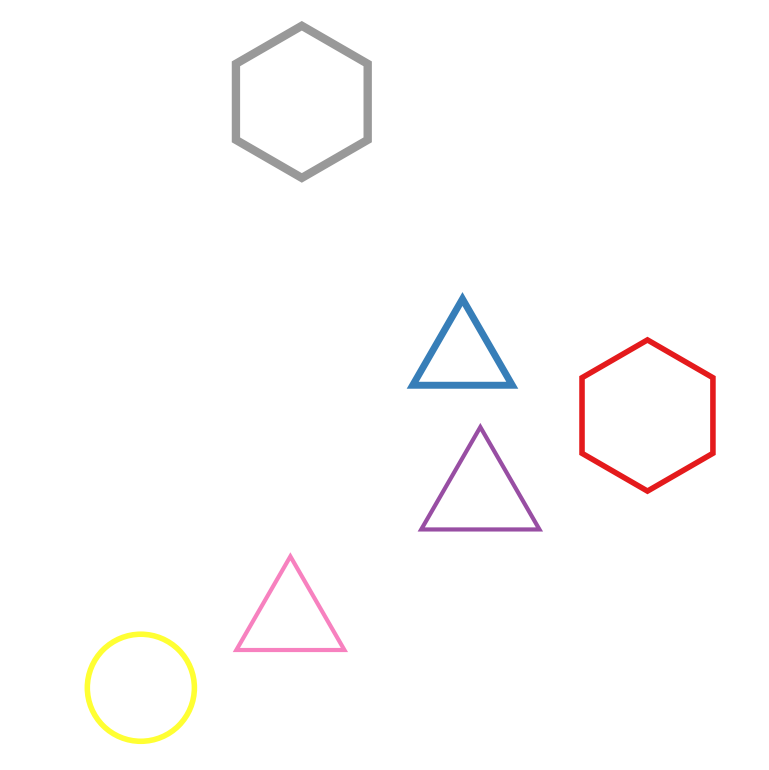[{"shape": "hexagon", "thickness": 2, "radius": 0.49, "center": [0.841, 0.46]}, {"shape": "triangle", "thickness": 2.5, "radius": 0.37, "center": [0.601, 0.537]}, {"shape": "triangle", "thickness": 1.5, "radius": 0.44, "center": [0.624, 0.357]}, {"shape": "circle", "thickness": 2, "radius": 0.35, "center": [0.183, 0.107]}, {"shape": "triangle", "thickness": 1.5, "radius": 0.41, "center": [0.377, 0.196]}, {"shape": "hexagon", "thickness": 3, "radius": 0.49, "center": [0.392, 0.868]}]